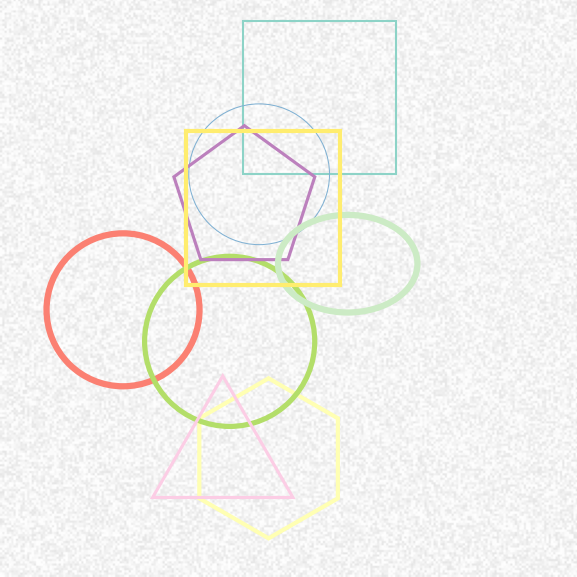[{"shape": "square", "thickness": 1, "radius": 0.66, "center": [0.554, 0.831]}, {"shape": "hexagon", "thickness": 2, "radius": 0.69, "center": [0.465, 0.206]}, {"shape": "circle", "thickness": 3, "radius": 0.66, "center": [0.213, 0.463]}, {"shape": "circle", "thickness": 0.5, "radius": 0.61, "center": [0.449, 0.697]}, {"shape": "circle", "thickness": 2.5, "radius": 0.74, "center": [0.398, 0.408]}, {"shape": "triangle", "thickness": 1.5, "radius": 0.7, "center": [0.386, 0.208]}, {"shape": "pentagon", "thickness": 1.5, "radius": 0.64, "center": [0.423, 0.653]}, {"shape": "oval", "thickness": 3, "radius": 0.6, "center": [0.602, 0.543]}, {"shape": "square", "thickness": 2, "radius": 0.67, "center": [0.455, 0.638]}]